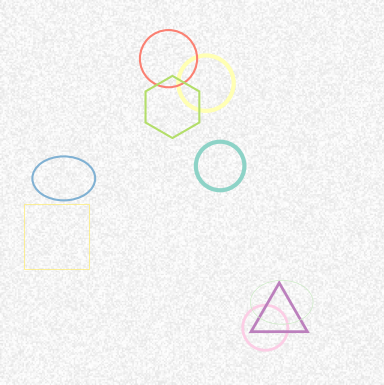[{"shape": "circle", "thickness": 3, "radius": 0.32, "center": [0.572, 0.569]}, {"shape": "circle", "thickness": 3, "radius": 0.36, "center": [0.535, 0.784]}, {"shape": "circle", "thickness": 1.5, "radius": 0.37, "center": [0.438, 0.848]}, {"shape": "oval", "thickness": 1.5, "radius": 0.41, "center": [0.166, 0.537]}, {"shape": "hexagon", "thickness": 1.5, "radius": 0.4, "center": [0.448, 0.722]}, {"shape": "circle", "thickness": 2, "radius": 0.29, "center": [0.689, 0.149]}, {"shape": "triangle", "thickness": 2, "radius": 0.42, "center": [0.725, 0.181]}, {"shape": "oval", "thickness": 0.5, "radius": 0.41, "center": [0.732, 0.215]}, {"shape": "square", "thickness": 0.5, "radius": 0.43, "center": [0.146, 0.386]}]